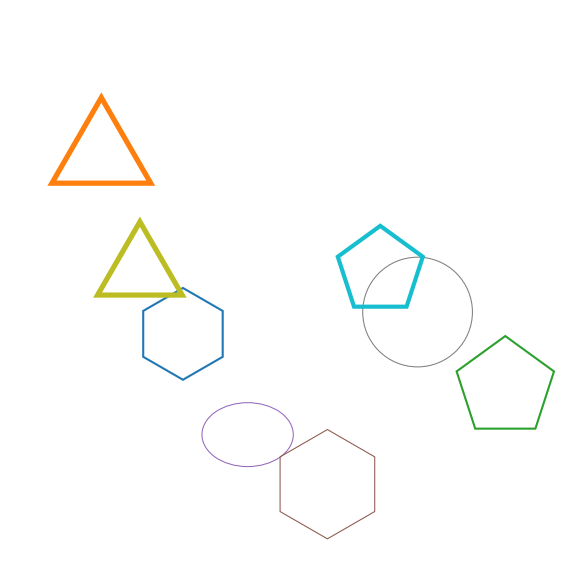[{"shape": "hexagon", "thickness": 1, "radius": 0.4, "center": [0.317, 0.421]}, {"shape": "triangle", "thickness": 2.5, "radius": 0.49, "center": [0.175, 0.731]}, {"shape": "pentagon", "thickness": 1, "radius": 0.44, "center": [0.875, 0.329]}, {"shape": "oval", "thickness": 0.5, "radius": 0.4, "center": [0.429, 0.247]}, {"shape": "hexagon", "thickness": 0.5, "radius": 0.47, "center": [0.567, 0.161]}, {"shape": "circle", "thickness": 0.5, "radius": 0.47, "center": [0.723, 0.459]}, {"shape": "triangle", "thickness": 2.5, "radius": 0.42, "center": [0.242, 0.53]}, {"shape": "pentagon", "thickness": 2, "radius": 0.39, "center": [0.659, 0.531]}]